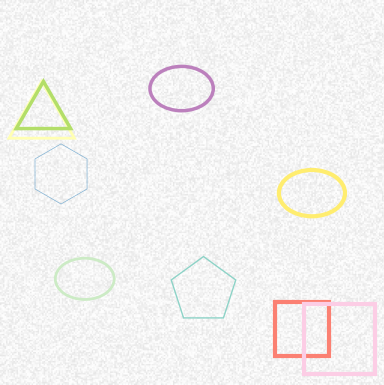[{"shape": "pentagon", "thickness": 1, "radius": 0.44, "center": [0.529, 0.246]}, {"shape": "triangle", "thickness": 2, "radius": 0.49, "center": [0.108, 0.69]}, {"shape": "square", "thickness": 3, "radius": 0.35, "center": [0.785, 0.147]}, {"shape": "hexagon", "thickness": 0.5, "radius": 0.39, "center": [0.159, 0.548]}, {"shape": "triangle", "thickness": 2.5, "radius": 0.41, "center": [0.113, 0.707]}, {"shape": "square", "thickness": 3, "radius": 0.46, "center": [0.882, 0.119]}, {"shape": "oval", "thickness": 2.5, "radius": 0.41, "center": [0.472, 0.77]}, {"shape": "oval", "thickness": 2, "radius": 0.38, "center": [0.22, 0.276]}, {"shape": "oval", "thickness": 3, "radius": 0.43, "center": [0.81, 0.498]}]